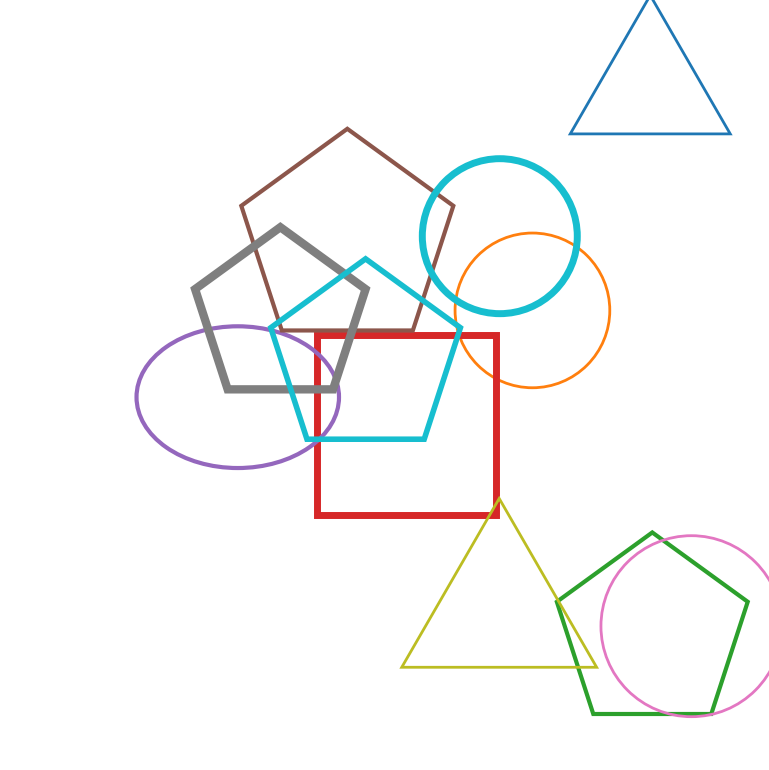[{"shape": "triangle", "thickness": 1, "radius": 0.6, "center": [0.844, 0.886]}, {"shape": "circle", "thickness": 1, "radius": 0.5, "center": [0.691, 0.597]}, {"shape": "pentagon", "thickness": 1.5, "radius": 0.65, "center": [0.847, 0.178]}, {"shape": "square", "thickness": 2.5, "radius": 0.58, "center": [0.528, 0.448]}, {"shape": "oval", "thickness": 1.5, "radius": 0.66, "center": [0.309, 0.484]}, {"shape": "pentagon", "thickness": 1.5, "radius": 0.72, "center": [0.451, 0.688]}, {"shape": "circle", "thickness": 1, "radius": 0.59, "center": [0.898, 0.187]}, {"shape": "pentagon", "thickness": 3, "radius": 0.58, "center": [0.364, 0.589]}, {"shape": "triangle", "thickness": 1, "radius": 0.73, "center": [0.648, 0.206]}, {"shape": "circle", "thickness": 2.5, "radius": 0.5, "center": [0.649, 0.693]}, {"shape": "pentagon", "thickness": 2, "radius": 0.65, "center": [0.475, 0.534]}]